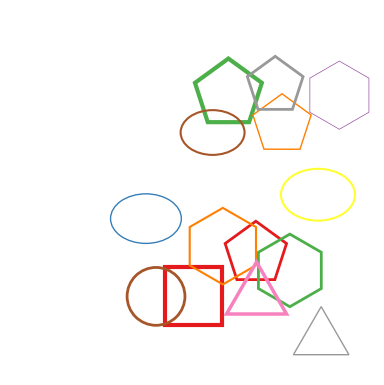[{"shape": "pentagon", "thickness": 2, "radius": 0.42, "center": [0.665, 0.342]}, {"shape": "square", "thickness": 3, "radius": 0.37, "center": [0.502, 0.232]}, {"shape": "oval", "thickness": 1, "radius": 0.46, "center": [0.379, 0.432]}, {"shape": "hexagon", "thickness": 2, "radius": 0.47, "center": [0.753, 0.298]}, {"shape": "pentagon", "thickness": 3, "radius": 0.46, "center": [0.593, 0.757]}, {"shape": "hexagon", "thickness": 0.5, "radius": 0.44, "center": [0.882, 0.753]}, {"shape": "pentagon", "thickness": 1, "radius": 0.4, "center": [0.733, 0.677]}, {"shape": "hexagon", "thickness": 1.5, "radius": 0.5, "center": [0.579, 0.361]}, {"shape": "oval", "thickness": 1.5, "radius": 0.48, "center": [0.826, 0.494]}, {"shape": "circle", "thickness": 2, "radius": 0.38, "center": [0.405, 0.23]}, {"shape": "oval", "thickness": 1.5, "radius": 0.42, "center": [0.552, 0.656]}, {"shape": "triangle", "thickness": 2.5, "radius": 0.45, "center": [0.666, 0.229]}, {"shape": "pentagon", "thickness": 2, "radius": 0.38, "center": [0.715, 0.778]}, {"shape": "triangle", "thickness": 1, "radius": 0.42, "center": [0.834, 0.12]}]